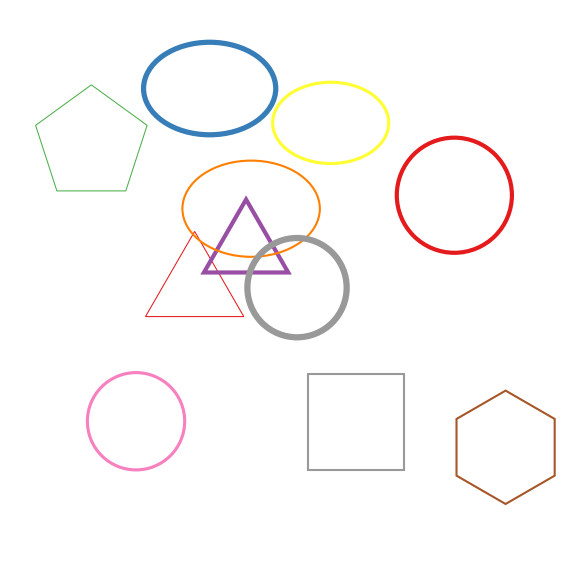[{"shape": "circle", "thickness": 2, "radius": 0.5, "center": [0.787, 0.661]}, {"shape": "triangle", "thickness": 0.5, "radius": 0.49, "center": [0.337, 0.5]}, {"shape": "oval", "thickness": 2.5, "radius": 0.57, "center": [0.363, 0.846]}, {"shape": "pentagon", "thickness": 0.5, "radius": 0.51, "center": [0.158, 0.751]}, {"shape": "triangle", "thickness": 2, "radius": 0.42, "center": [0.426, 0.569]}, {"shape": "oval", "thickness": 1, "radius": 0.59, "center": [0.435, 0.638]}, {"shape": "oval", "thickness": 1.5, "radius": 0.5, "center": [0.573, 0.786]}, {"shape": "hexagon", "thickness": 1, "radius": 0.49, "center": [0.875, 0.225]}, {"shape": "circle", "thickness": 1.5, "radius": 0.42, "center": [0.236, 0.27]}, {"shape": "circle", "thickness": 3, "radius": 0.43, "center": [0.514, 0.501]}, {"shape": "square", "thickness": 1, "radius": 0.42, "center": [0.617, 0.269]}]